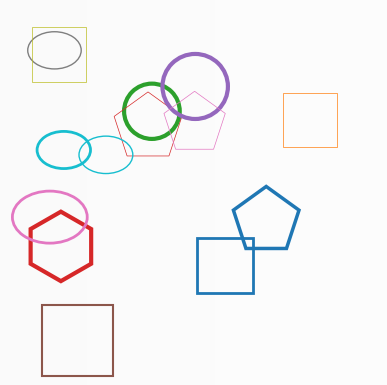[{"shape": "square", "thickness": 2, "radius": 0.36, "center": [0.58, 0.31]}, {"shape": "pentagon", "thickness": 2.5, "radius": 0.45, "center": [0.687, 0.427]}, {"shape": "square", "thickness": 0.5, "radius": 0.35, "center": [0.8, 0.688]}, {"shape": "circle", "thickness": 3, "radius": 0.36, "center": [0.392, 0.711]}, {"shape": "pentagon", "thickness": 0.5, "radius": 0.46, "center": [0.382, 0.669]}, {"shape": "hexagon", "thickness": 3, "radius": 0.45, "center": [0.157, 0.36]}, {"shape": "circle", "thickness": 3, "radius": 0.42, "center": [0.504, 0.775]}, {"shape": "square", "thickness": 1.5, "radius": 0.46, "center": [0.199, 0.116]}, {"shape": "pentagon", "thickness": 0.5, "radius": 0.42, "center": [0.502, 0.68]}, {"shape": "oval", "thickness": 2, "radius": 0.48, "center": [0.129, 0.436]}, {"shape": "oval", "thickness": 1, "radius": 0.35, "center": [0.141, 0.869]}, {"shape": "square", "thickness": 0.5, "radius": 0.35, "center": [0.152, 0.859]}, {"shape": "oval", "thickness": 2, "radius": 0.34, "center": [0.165, 0.61]}, {"shape": "oval", "thickness": 1, "radius": 0.35, "center": [0.273, 0.598]}]